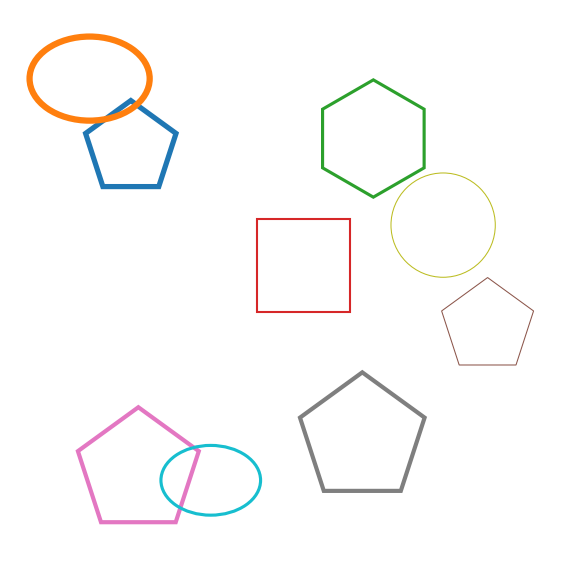[{"shape": "pentagon", "thickness": 2.5, "radius": 0.41, "center": [0.227, 0.743]}, {"shape": "oval", "thickness": 3, "radius": 0.52, "center": [0.155, 0.863]}, {"shape": "hexagon", "thickness": 1.5, "radius": 0.51, "center": [0.646, 0.759]}, {"shape": "square", "thickness": 1, "radius": 0.4, "center": [0.525, 0.539]}, {"shape": "pentagon", "thickness": 0.5, "radius": 0.42, "center": [0.844, 0.435]}, {"shape": "pentagon", "thickness": 2, "radius": 0.55, "center": [0.24, 0.184]}, {"shape": "pentagon", "thickness": 2, "radius": 0.57, "center": [0.627, 0.241]}, {"shape": "circle", "thickness": 0.5, "radius": 0.45, "center": [0.767, 0.609]}, {"shape": "oval", "thickness": 1.5, "radius": 0.43, "center": [0.365, 0.167]}]